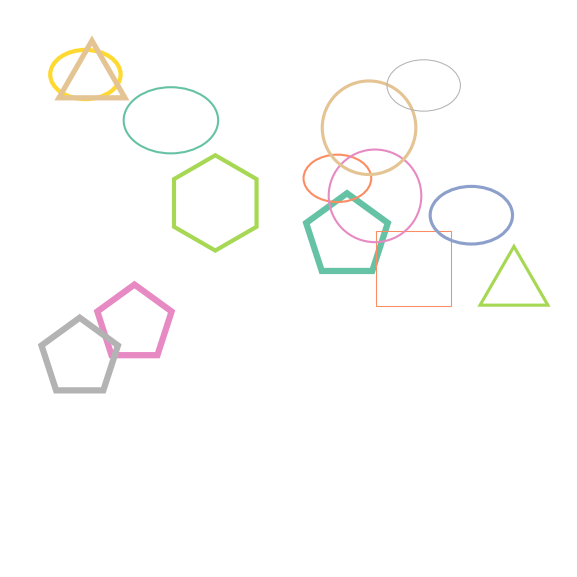[{"shape": "oval", "thickness": 1, "radius": 0.41, "center": [0.296, 0.791]}, {"shape": "pentagon", "thickness": 3, "radius": 0.37, "center": [0.601, 0.59]}, {"shape": "oval", "thickness": 1, "radius": 0.29, "center": [0.584, 0.69]}, {"shape": "square", "thickness": 0.5, "radius": 0.32, "center": [0.716, 0.534]}, {"shape": "oval", "thickness": 1.5, "radius": 0.36, "center": [0.816, 0.626]}, {"shape": "pentagon", "thickness": 3, "radius": 0.34, "center": [0.233, 0.439]}, {"shape": "circle", "thickness": 1, "radius": 0.4, "center": [0.649, 0.66]}, {"shape": "triangle", "thickness": 1.5, "radius": 0.34, "center": [0.89, 0.505]}, {"shape": "hexagon", "thickness": 2, "radius": 0.41, "center": [0.373, 0.648]}, {"shape": "oval", "thickness": 2, "radius": 0.3, "center": [0.148, 0.87]}, {"shape": "triangle", "thickness": 2.5, "radius": 0.33, "center": [0.159, 0.863]}, {"shape": "circle", "thickness": 1.5, "radius": 0.41, "center": [0.639, 0.778]}, {"shape": "pentagon", "thickness": 3, "radius": 0.35, "center": [0.138, 0.379]}, {"shape": "oval", "thickness": 0.5, "radius": 0.32, "center": [0.734, 0.851]}]